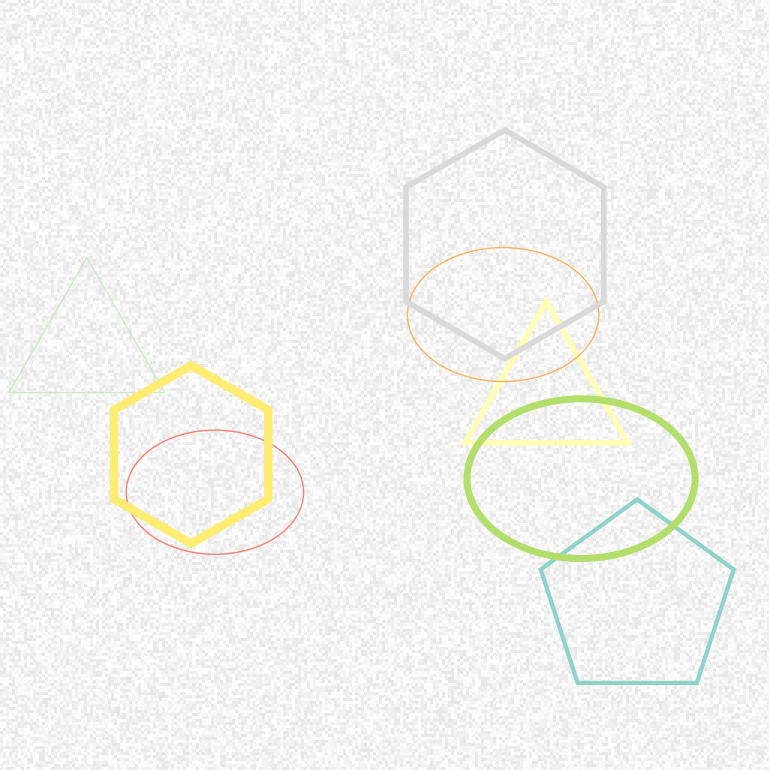[{"shape": "pentagon", "thickness": 1.5, "radius": 0.66, "center": [0.828, 0.22]}, {"shape": "triangle", "thickness": 2, "radius": 0.61, "center": [0.709, 0.486]}, {"shape": "oval", "thickness": 0.5, "radius": 0.58, "center": [0.279, 0.361]}, {"shape": "oval", "thickness": 0.5, "radius": 0.62, "center": [0.653, 0.591]}, {"shape": "oval", "thickness": 2.5, "radius": 0.74, "center": [0.755, 0.378]}, {"shape": "hexagon", "thickness": 2, "radius": 0.74, "center": [0.656, 0.683]}, {"shape": "triangle", "thickness": 0.5, "radius": 0.58, "center": [0.113, 0.549]}, {"shape": "hexagon", "thickness": 3, "radius": 0.58, "center": [0.248, 0.41]}]